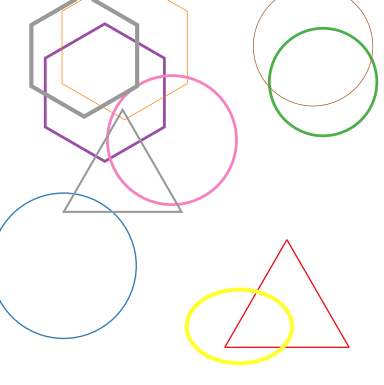[{"shape": "triangle", "thickness": 1, "radius": 0.93, "center": [0.745, 0.191]}, {"shape": "circle", "thickness": 1, "radius": 0.94, "center": [0.165, 0.31]}, {"shape": "circle", "thickness": 2, "radius": 0.7, "center": [0.839, 0.787]}, {"shape": "hexagon", "thickness": 2, "radius": 0.89, "center": [0.272, 0.759]}, {"shape": "hexagon", "thickness": 0.5, "radius": 0.94, "center": [0.324, 0.877]}, {"shape": "oval", "thickness": 3, "radius": 0.68, "center": [0.622, 0.152]}, {"shape": "circle", "thickness": 0.5, "radius": 0.78, "center": [0.813, 0.88]}, {"shape": "circle", "thickness": 2, "radius": 0.84, "center": [0.447, 0.636]}, {"shape": "hexagon", "thickness": 3, "radius": 0.79, "center": [0.219, 0.856]}, {"shape": "triangle", "thickness": 1.5, "radius": 0.88, "center": [0.319, 0.538]}]